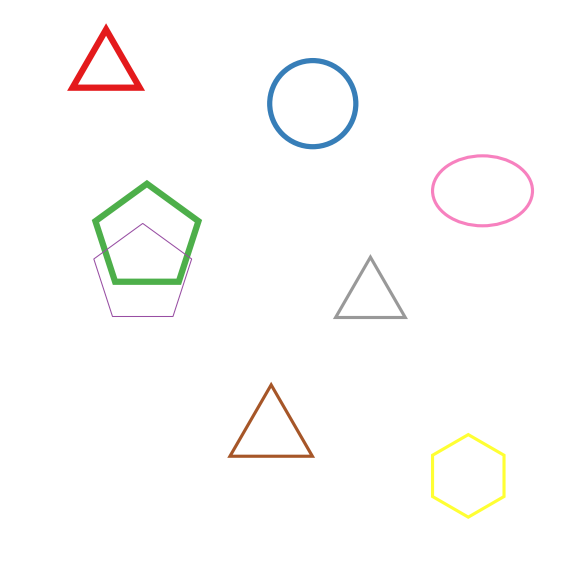[{"shape": "triangle", "thickness": 3, "radius": 0.34, "center": [0.184, 0.881]}, {"shape": "circle", "thickness": 2.5, "radius": 0.37, "center": [0.542, 0.82]}, {"shape": "pentagon", "thickness": 3, "radius": 0.47, "center": [0.254, 0.587]}, {"shape": "pentagon", "thickness": 0.5, "radius": 0.45, "center": [0.247, 0.523]}, {"shape": "hexagon", "thickness": 1.5, "radius": 0.36, "center": [0.811, 0.175]}, {"shape": "triangle", "thickness": 1.5, "radius": 0.41, "center": [0.47, 0.25]}, {"shape": "oval", "thickness": 1.5, "radius": 0.43, "center": [0.836, 0.669]}, {"shape": "triangle", "thickness": 1.5, "radius": 0.35, "center": [0.641, 0.484]}]